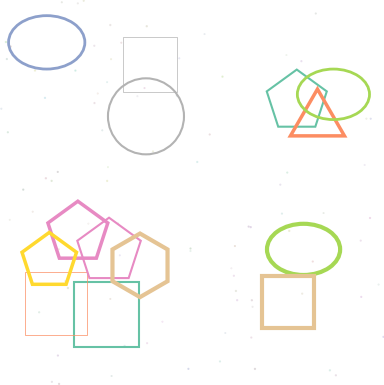[{"shape": "square", "thickness": 1.5, "radius": 0.42, "center": [0.277, 0.182]}, {"shape": "pentagon", "thickness": 1.5, "radius": 0.41, "center": [0.771, 0.737]}, {"shape": "triangle", "thickness": 2.5, "radius": 0.4, "center": [0.825, 0.688]}, {"shape": "square", "thickness": 0.5, "radius": 0.41, "center": [0.145, 0.212]}, {"shape": "oval", "thickness": 2, "radius": 0.5, "center": [0.121, 0.89]}, {"shape": "pentagon", "thickness": 1.5, "radius": 0.43, "center": [0.283, 0.348]}, {"shape": "pentagon", "thickness": 2.5, "radius": 0.41, "center": [0.202, 0.396]}, {"shape": "oval", "thickness": 3, "radius": 0.48, "center": [0.788, 0.352]}, {"shape": "oval", "thickness": 2, "radius": 0.47, "center": [0.866, 0.755]}, {"shape": "pentagon", "thickness": 2.5, "radius": 0.37, "center": [0.128, 0.322]}, {"shape": "hexagon", "thickness": 3, "radius": 0.41, "center": [0.364, 0.311]}, {"shape": "square", "thickness": 3, "radius": 0.34, "center": [0.748, 0.215]}, {"shape": "circle", "thickness": 1.5, "radius": 0.49, "center": [0.379, 0.698]}, {"shape": "square", "thickness": 0.5, "radius": 0.35, "center": [0.389, 0.832]}]